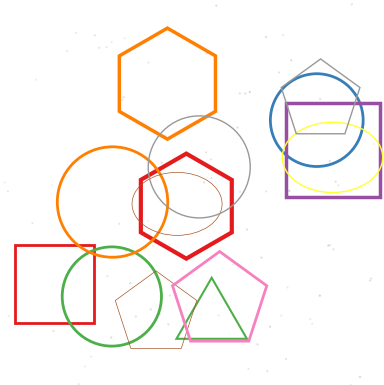[{"shape": "hexagon", "thickness": 3, "radius": 0.68, "center": [0.484, 0.465]}, {"shape": "square", "thickness": 2, "radius": 0.51, "center": [0.141, 0.262]}, {"shape": "circle", "thickness": 2, "radius": 0.6, "center": [0.823, 0.688]}, {"shape": "triangle", "thickness": 1.5, "radius": 0.53, "center": [0.55, 0.173]}, {"shape": "circle", "thickness": 2, "radius": 0.64, "center": [0.29, 0.23]}, {"shape": "square", "thickness": 2.5, "radius": 0.61, "center": [0.864, 0.609]}, {"shape": "circle", "thickness": 2, "radius": 0.72, "center": [0.292, 0.475]}, {"shape": "hexagon", "thickness": 2.5, "radius": 0.72, "center": [0.435, 0.783]}, {"shape": "oval", "thickness": 1, "radius": 0.65, "center": [0.864, 0.591]}, {"shape": "oval", "thickness": 0.5, "radius": 0.58, "center": [0.46, 0.47]}, {"shape": "pentagon", "thickness": 0.5, "radius": 0.56, "center": [0.405, 0.185]}, {"shape": "pentagon", "thickness": 2, "radius": 0.64, "center": [0.571, 0.218]}, {"shape": "circle", "thickness": 1, "radius": 0.66, "center": [0.517, 0.566]}, {"shape": "pentagon", "thickness": 1, "radius": 0.54, "center": [0.833, 0.739]}]